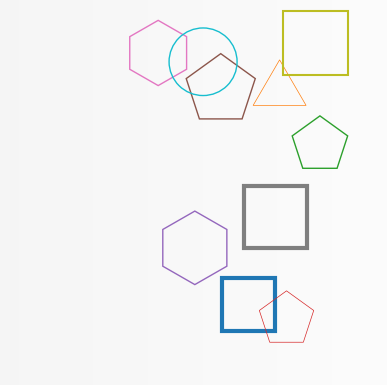[{"shape": "square", "thickness": 3, "radius": 0.34, "center": [0.641, 0.209]}, {"shape": "triangle", "thickness": 0.5, "radius": 0.39, "center": [0.722, 0.766]}, {"shape": "pentagon", "thickness": 1, "radius": 0.38, "center": [0.826, 0.624]}, {"shape": "pentagon", "thickness": 0.5, "radius": 0.37, "center": [0.739, 0.171]}, {"shape": "hexagon", "thickness": 1, "radius": 0.48, "center": [0.503, 0.356]}, {"shape": "pentagon", "thickness": 1, "radius": 0.47, "center": [0.57, 0.767]}, {"shape": "hexagon", "thickness": 1, "radius": 0.42, "center": [0.408, 0.862]}, {"shape": "square", "thickness": 3, "radius": 0.41, "center": [0.711, 0.436]}, {"shape": "square", "thickness": 1.5, "radius": 0.42, "center": [0.814, 0.889]}, {"shape": "circle", "thickness": 1, "radius": 0.44, "center": [0.524, 0.84]}]